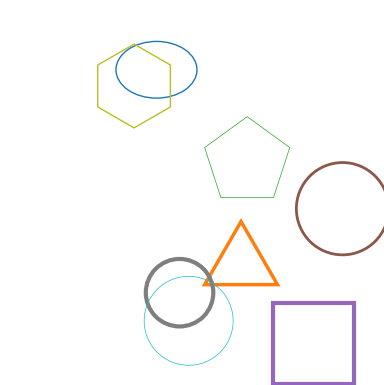[{"shape": "oval", "thickness": 1, "radius": 0.53, "center": [0.406, 0.819]}, {"shape": "triangle", "thickness": 2.5, "radius": 0.55, "center": [0.626, 0.315]}, {"shape": "pentagon", "thickness": 0.5, "radius": 0.58, "center": [0.642, 0.581]}, {"shape": "square", "thickness": 3, "radius": 0.53, "center": [0.813, 0.108]}, {"shape": "circle", "thickness": 2, "radius": 0.6, "center": [0.89, 0.458]}, {"shape": "circle", "thickness": 3, "radius": 0.44, "center": [0.466, 0.24]}, {"shape": "hexagon", "thickness": 1, "radius": 0.54, "center": [0.348, 0.777]}, {"shape": "circle", "thickness": 0.5, "radius": 0.58, "center": [0.49, 0.167]}]